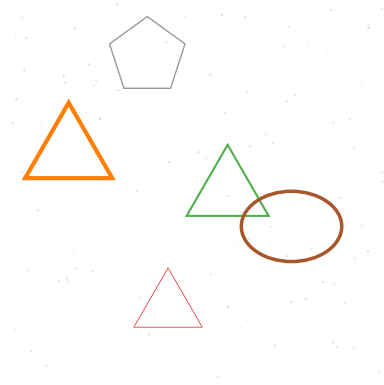[{"shape": "triangle", "thickness": 0.5, "radius": 0.51, "center": [0.437, 0.202]}, {"shape": "triangle", "thickness": 1.5, "radius": 0.62, "center": [0.591, 0.501]}, {"shape": "triangle", "thickness": 3, "radius": 0.65, "center": [0.178, 0.603]}, {"shape": "oval", "thickness": 2.5, "radius": 0.65, "center": [0.757, 0.412]}, {"shape": "pentagon", "thickness": 1, "radius": 0.52, "center": [0.382, 0.854]}]